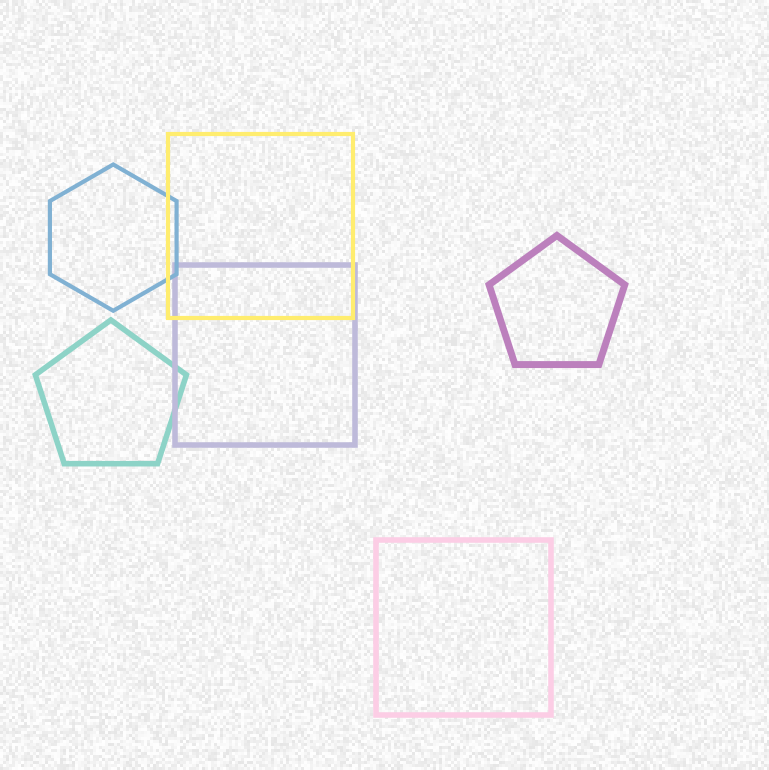[{"shape": "pentagon", "thickness": 2, "radius": 0.52, "center": [0.144, 0.481]}, {"shape": "square", "thickness": 2, "radius": 0.58, "center": [0.344, 0.539]}, {"shape": "hexagon", "thickness": 1.5, "radius": 0.47, "center": [0.147, 0.691]}, {"shape": "square", "thickness": 2, "radius": 0.57, "center": [0.602, 0.185]}, {"shape": "pentagon", "thickness": 2.5, "radius": 0.46, "center": [0.723, 0.601]}, {"shape": "square", "thickness": 1.5, "radius": 0.6, "center": [0.338, 0.707]}]